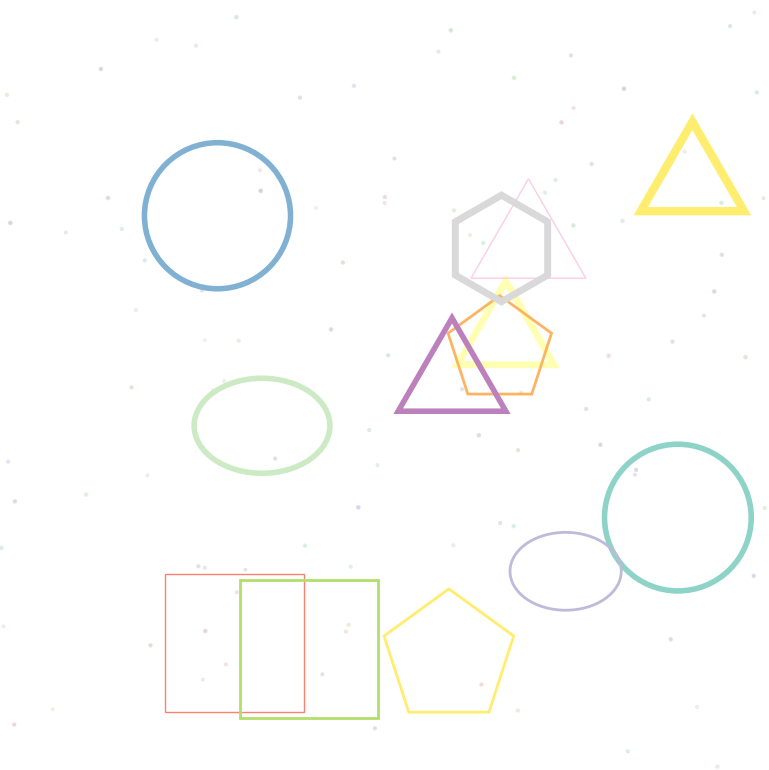[{"shape": "circle", "thickness": 2, "radius": 0.48, "center": [0.88, 0.328]}, {"shape": "triangle", "thickness": 2.5, "radius": 0.36, "center": [0.657, 0.563]}, {"shape": "oval", "thickness": 1, "radius": 0.36, "center": [0.735, 0.258]}, {"shape": "square", "thickness": 0.5, "radius": 0.45, "center": [0.305, 0.165]}, {"shape": "circle", "thickness": 2, "radius": 0.47, "center": [0.282, 0.72]}, {"shape": "pentagon", "thickness": 1, "radius": 0.35, "center": [0.649, 0.545]}, {"shape": "square", "thickness": 1, "radius": 0.45, "center": [0.401, 0.157]}, {"shape": "triangle", "thickness": 0.5, "radius": 0.43, "center": [0.686, 0.682]}, {"shape": "hexagon", "thickness": 2.5, "radius": 0.35, "center": [0.651, 0.677]}, {"shape": "triangle", "thickness": 2, "radius": 0.4, "center": [0.587, 0.506]}, {"shape": "oval", "thickness": 2, "radius": 0.44, "center": [0.34, 0.447]}, {"shape": "pentagon", "thickness": 1, "radius": 0.44, "center": [0.583, 0.147]}, {"shape": "triangle", "thickness": 3, "radius": 0.39, "center": [0.899, 0.765]}]